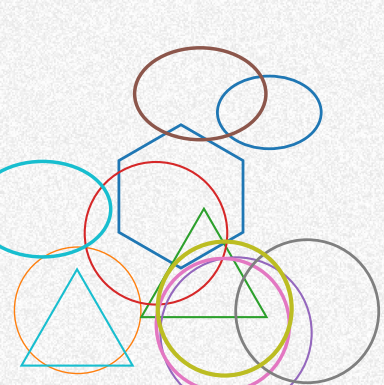[{"shape": "oval", "thickness": 2, "radius": 0.67, "center": [0.699, 0.708]}, {"shape": "hexagon", "thickness": 2, "radius": 0.93, "center": [0.47, 0.49]}, {"shape": "circle", "thickness": 1, "radius": 0.82, "center": [0.202, 0.194]}, {"shape": "triangle", "thickness": 1.5, "radius": 0.94, "center": [0.53, 0.27]}, {"shape": "circle", "thickness": 1.5, "radius": 0.93, "center": [0.405, 0.394]}, {"shape": "circle", "thickness": 1.5, "radius": 0.98, "center": [0.613, 0.135]}, {"shape": "oval", "thickness": 2.5, "radius": 0.85, "center": [0.52, 0.756]}, {"shape": "circle", "thickness": 2.5, "radius": 0.86, "center": [0.579, 0.156]}, {"shape": "circle", "thickness": 2, "radius": 0.93, "center": [0.798, 0.192]}, {"shape": "circle", "thickness": 3, "radius": 0.87, "center": [0.584, 0.199]}, {"shape": "oval", "thickness": 2.5, "radius": 0.89, "center": [0.11, 0.457]}, {"shape": "triangle", "thickness": 1.5, "radius": 0.83, "center": [0.2, 0.134]}]